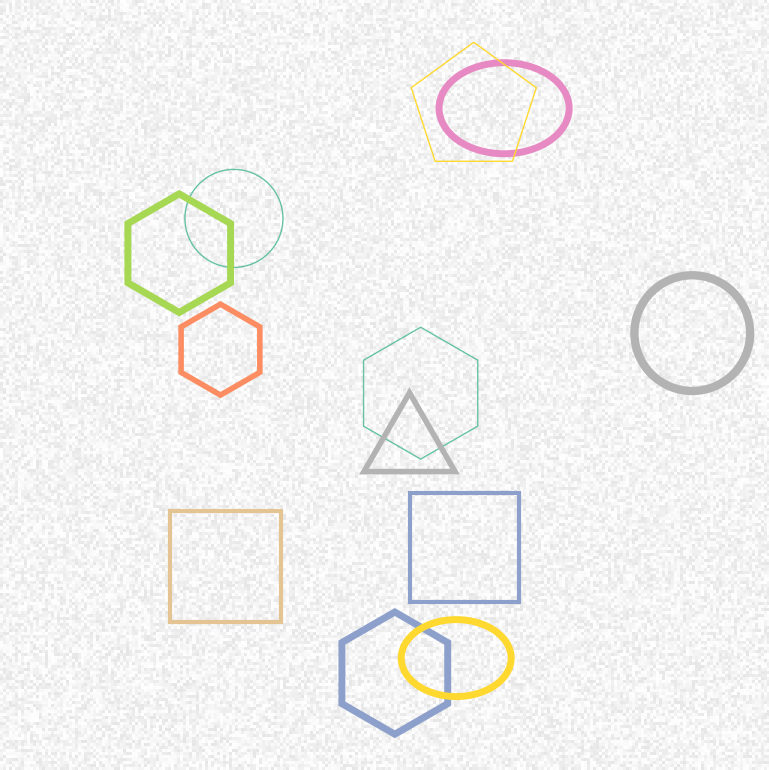[{"shape": "circle", "thickness": 0.5, "radius": 0.32, "center": [0.304, 0.716]}, {"shape": "hexagon", "thickness": 0.5, "radius": 0.43, "center": [0.546, 0.489]}, {"shape": "hexagon", "thickness": 2, "radius": 0.3, "center": [0.286, 0.546]}, {"shape": "square", "thickness": 1.5, "radius": 0.35, "center": [0.603, 0.288]}, {"shape": "hexagon", "thickness": 2.5, "radius": 0.4, "center": [0.513, 0.126]}, {"shape": "oval", "thickness": 2.5, "radius": 0.42, "center": [0.655, 0.859]}, {"shape": "hexagon", "thickness": 2.5, "radius": 0.38, "center": [0.233, 0.671]}, {"shape": "oval", "thickness": 2.5, "radius": 0.36, "center": [0.592, 0.145]}, {"shape": "pentagon", "thickness": 0.5, "radius": 0.43, "center": [0.615, 0.86]}, {"shape": "square", "thickness": 1.5, "radius": 0.36, "center": [0.293, 0.264]}, {"shape": "triangle", "thickness": 2, "radius": 0.34, "center": [0.532, 0.422]}, {"shape": "circle", "thickness": 3, "radius": 0.38, "center": [0.899, 0.567]}]